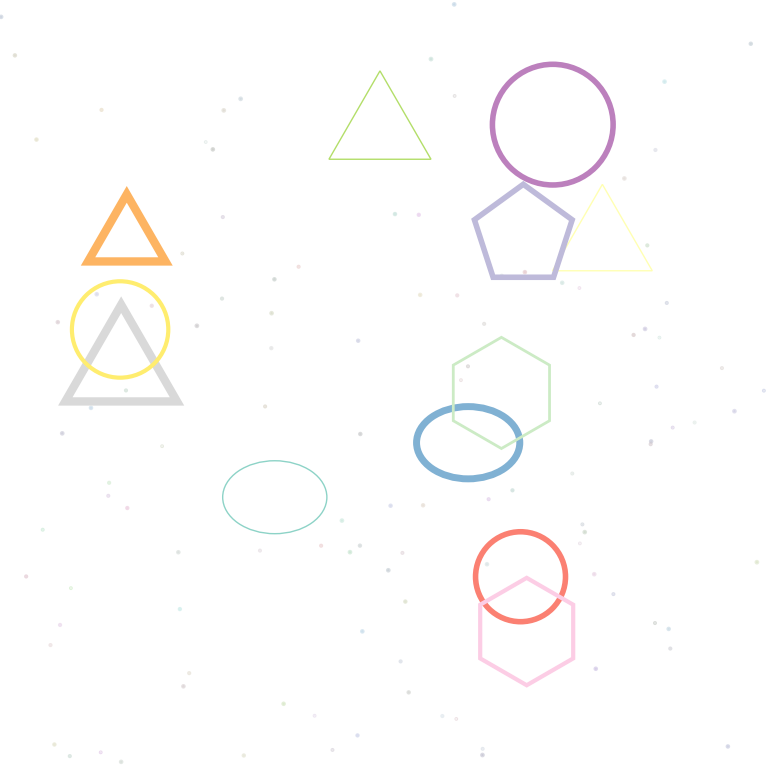[{"shape": "oval", "thickness": 0.5, "radius": 0.34, "center": [0.357, 0.354]}, {"shape": "triangle", "thickness": 0.5, "radius": 0.37, "center": [0.782, 0.686]}, {"shape": "pentagon", "thickness": 2, "radius": 0.33, "center": [0.68, 0.694]}, {"shape": "circle", "thickness": 2, "radius": 0.29, "center": [0.676, 0.251]}, {"shape": "oval", "thickness": 2.5, "radius": 0.34, "center": [0.608, 0.425]}, {"shape": "triangle", "thickness": 3, "radius": 0.29, "center": [0.165, 0.689]}, {"shape": "triangle", "thickness": 0.5, "radius": 0.38, "center": [0.493, 0.831]}, {"shape": "hexagon", "thickness": 1.5, "radius": 0.35, "center": [0.684, 0.18]}, {"shape": "triangle", "thickness": 3, "radius": 0.42, "center": [0.157, 0.521]}, {"shape": "circle", "thickness": 2, "radius": 0.39, "center": [0.718, 0.838]}, {"shape": "hexagon", "thickness": 1, "radius": 0.36, "center": [0.651, 0.49]}, {"shape": "circle", "thickness": 1.5, "radius": 0.31, "center": [0.156, 0.572]}]